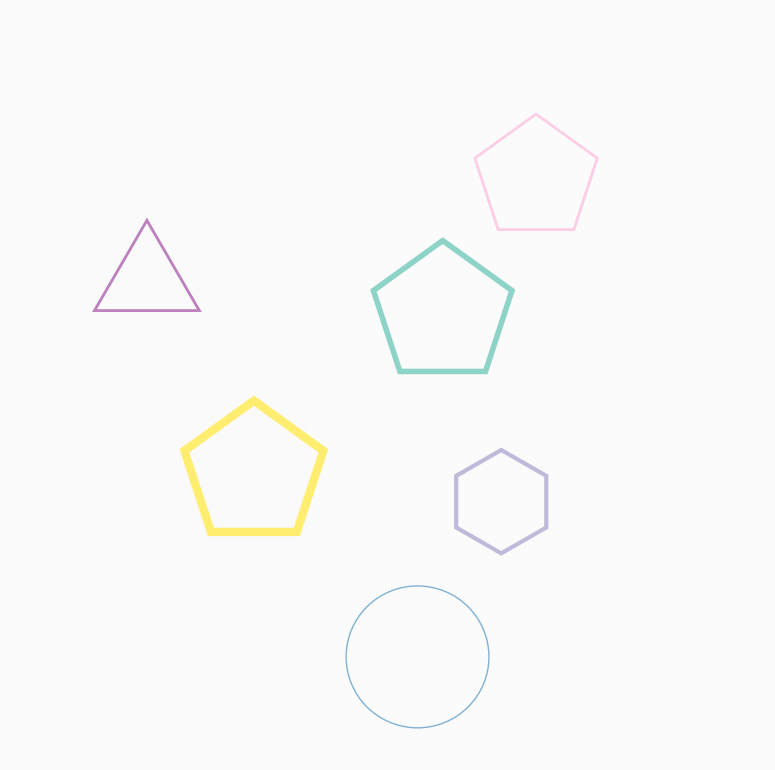[{"shape": "pentagon", "thickness": 2, "radius": 0.47, "center": [0.571, 0.594]}, {"shape": "hexagon", "thickness": 1.5, "radius": 0.34, "center": [0.647, 0.348]}, {"shape": "circle", "thickness": 0.5, "radius": 0.46, "center": [0.539, 0.147]}, {"shape": "pentagon", "thickness": 1, "radius": 0.42, "center": [0.692, 0.769]}, {"shape": "triangle", "thickness": 1, "radius": 0.39, "center": [0.19, 0.636]}, {"shape": "pentagon", "thickness": 3, "radius": 0.47, "center": [0.328, 0.385]}]